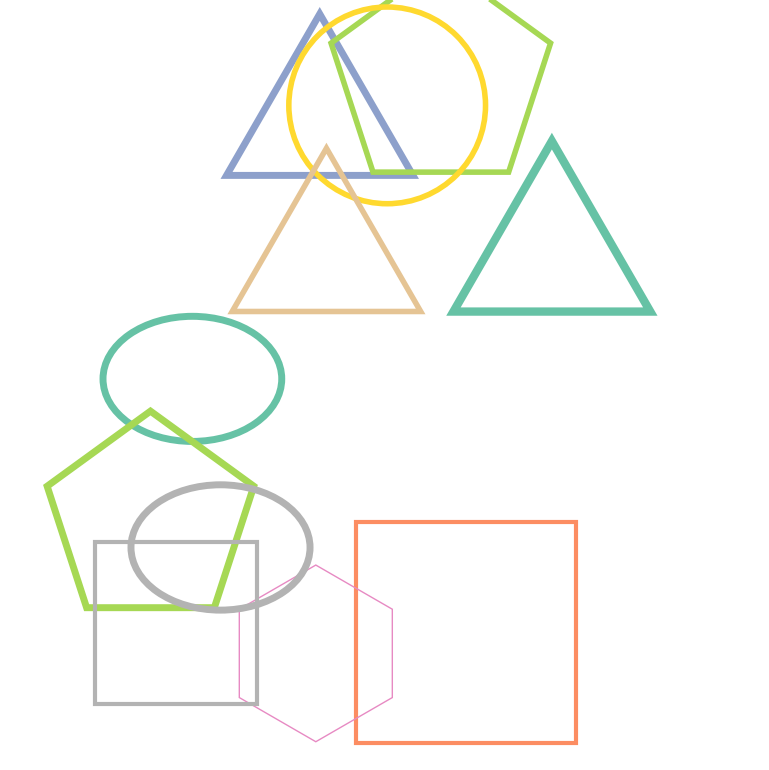[{"shape": "oval", "thickness": 2.5, "radius": 0.58, "center": [0.25, 0.508]}, {"shape": "triangle", "thickness": 3, "radius": 0.74, "center": [0.717, 0.669]}, {"shape": "square", "thickness": 1.5, "radius": 0.72, "center": [0.605, 0.178]}, {"shape": "triangle", "thickness": 2.5, "radius": 0.7, "center": [0.415, 0.842]}, {"shape": "hexagon", "thickness": 0.5, "radius": 0.57, "center": [0.41, 0.151]}, {"shape": "pentagon", "thickness": 2, "radius": 0.75, "center": [0.572, 0.898]}, {"shape": "pentagon", "thickness": 2.5, "radius": 0.71, "center": [0.195, 0.325]}, {"shape": "circle", "thickness": 2, "radius": 0.64, "center": [0.503, 0.863]}, {"shape": "triangle", "thickness": 2, "radius": 0.71, "center": [0.424, 0.666]}, {"shape": "square", "thickness": 1.5, "radius": 0.53, "center": [0.229, 0.19]}, {"shape": "oval", "thickness": 2.5, "radius": 0.58, "center": [0.286, 0.289]}]